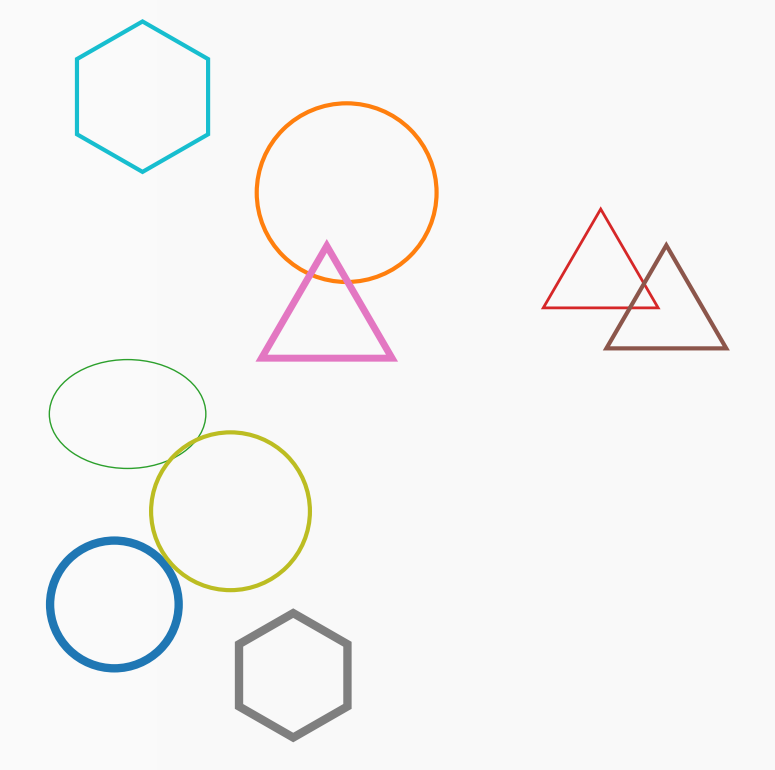[{"shape": "circle", "thickness": 3, "radius": 0.41, "center": [0.148, 0.215]}, {"shape": "circle", "thickness": 1.5, "radius": 0.58, "center": [0.447, 0.75]}, {"shape": "oval", "thickness": 0.5, "radius": 0.5, "center": [0.165, 0.462]}, {"shape": "triangle", "thickness": 1, "radius": 0.43, "center": [0.775, 0.643]}, {"shape": "triangle", "thickness": 1.5, "radius": 0.45, "center": [0.86, 0.592]}, {"shape": "triangle", "thickness": 2.5, "radius": 0.49, "center": [0.422, 0.583]}, {"shape": "hexagon", "thickness": 3, "radius": 0.4, "center": [0.378, 0.123]}, {"shape": "circle", "thickness": 1.5, "radius": 0.51, "center": [0.297, 0.336]}, {"shape": "hexagon", "thickness": 1.5, "radius": 0.49, "center": [0.184, 0.874]}]